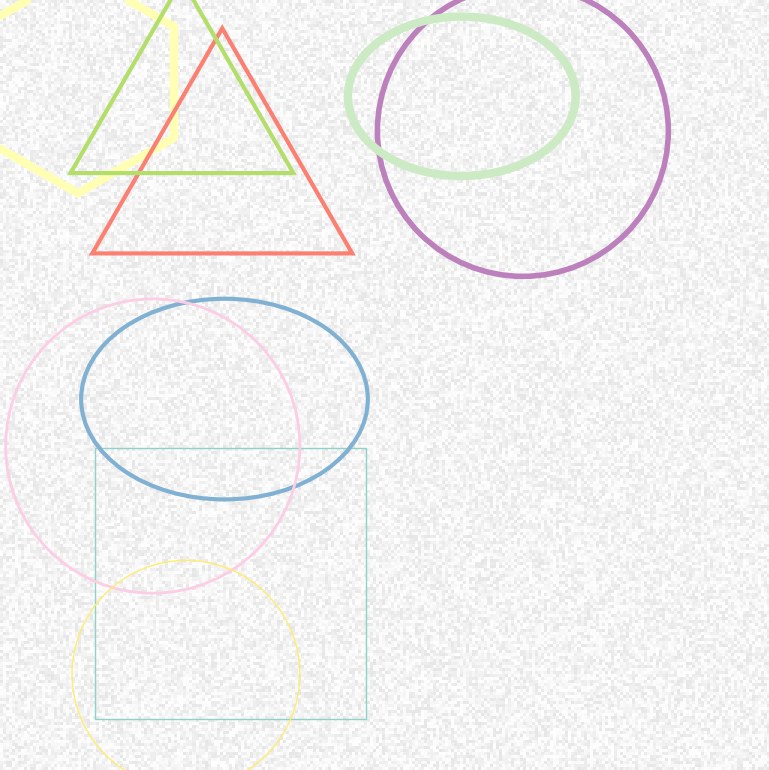[{"shape": "square", "thickness": 0.5, "radius": 0.88, "center": [0.3, 0.242]}, {"shape": "hexagon", "thickness": 3, "radius": 0.72, "center": [0.101, 0.893]}, {"shape": "triangle", "thickness": 1.5, "radius": 0.97, "center": [0.289, 0.768]}, {"shape": "oval", "thickness": 1.5, "radius": 0.93, "center": [0.292, 0.482]}, {"shape": "triangle", "thickness": 1.5, "radius": 0.84, "center": [0.236, 0.859]}, {"shape": "circle", "thickness": 1, "radius": 0.96, "center": [0.198, 0.421]}, {"shape": "circle", "thickness": 2, "radius": 0.94, "center": [0.679, 0.83]}, {"shape": "oval", "thickness": 3, "radius": 0.74, "center": [0.6, 0.875]}, {"shape": "circle", "thickness": 0.5, "radius": 0.74, "center": [0.242, 0.124]}]